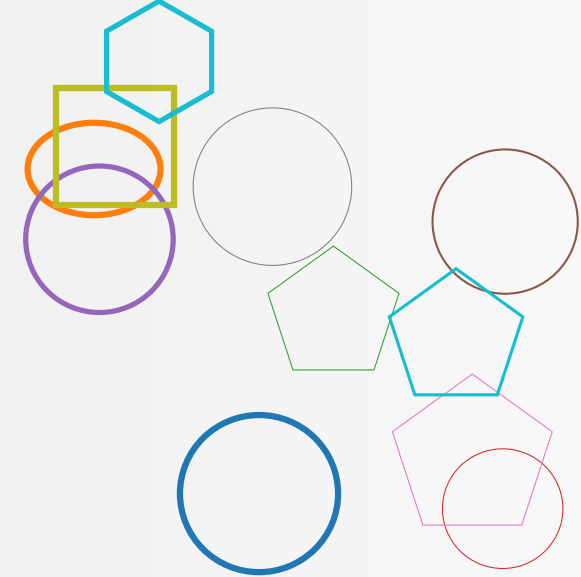[{"shape": "circle", "thickness": 3, "radius": 0.68, "center": [0.446, 0.144]}, {"shape": "oval", "thickness": 3, "radius": 0.57, "center": [0.162, 0.707]}, {"shape": "pentagon", "thickness": 0.5, "radius": 0.59, "center": [0.574, 0.454]}, {"shape": "circle", "thickness": 0.5, "radius": 0.52, "center": [0.865, 0.118]}, {"shape": "circle", "thickness": 2.5, "radius": 0.63, "center": [0.171, 0.585]}, {"shape": "circle", "thickness": 1, "radius": 0.62, "center": [0.869, 0.615]}, {"shape": "pentagon", "thickness": 0.5, "radius": 0.72, "center": [0.813, 0.207]}, {"shape": "circle", "thickness": 0.5, "radius": 0.68, "center": [0.469, 0.676]}, {"shape": "square", "thickness": 3, "radius": 0.51, "center": [0.198, 0.746]}, {"shape": "hexagon", "thickness": 2.5, "radius": 0.52, "center": [0.274, 0.893]}, {"shape": "pentagon", "thickness": 1.5, "radius": 0.6, "center": [0.785, 0.413]}]